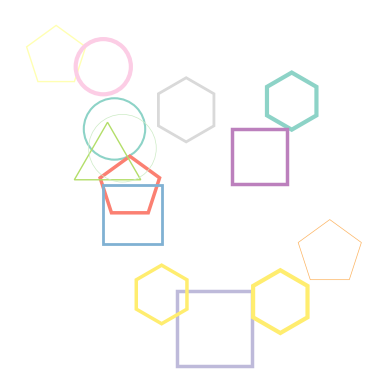[{"shape": "circle", "thickness": 1.5, "radius": 0.4, "center": [0.297, 0.665]}, {"shape": "hexagon", "thickness": 3, "radius": 0.37, "center": [0.758, 0.737]}, {"shape": "pentagon", "thickness": 1, "radius": 0.4, "center": [0.146, 0.853]}, {"shape": "square", "thickness": 2.5, "radius": 0.49, "center": [0.556, 0.147]}, {"shape": "pentagon", "thickness": 2.5, "radius": 0.41, "center": [0.337, 0.513]}, {"shape": "square", "thickness": 2, "radius": 0.38, "center": [0.343, 0.442]}, {"shape": "pentagon", "thickness": 0.5, "radius": 0.43, "center": [0.857, 0.343]}, {"shape": "triangle", "thickness": 1, "radius": 0.5, "center": [0.279, 0.583]}, {"shape": "circle", "thickness": 3, "radius": 0.36, "center": [0.268, 0.827]}, {"shape": "hexagon", "thickness": 2, "radius": 0.42, "center": [0.484, 0.715]}, {"shape": "square", "thickness": 2.5, "radius": 0.36, "center": [0.674, 0.594]}, {"shape": "circle", "thickness": 0.5, "radius": 0.44, "center": [0.318, 0.615]}, {"shape": "hexagon", "thickness": 2.5, "radius": 0.38, "center": [0.42, 0.235]}, {"shape": "hexagon", "thickness": 3, "radius": 0.41, "center": [0.728, 0.217]}]